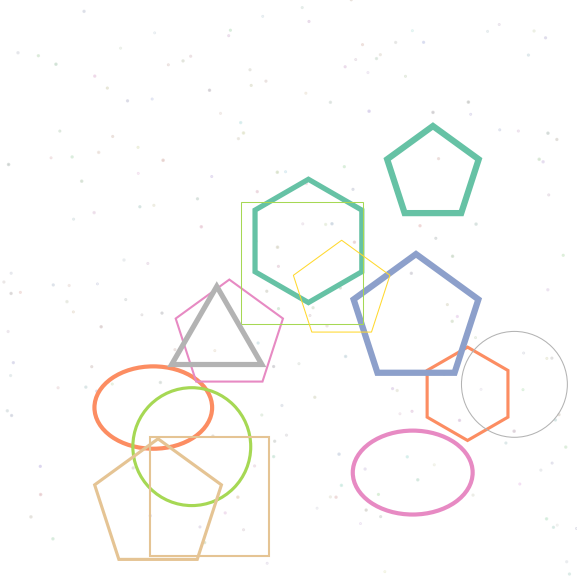[{"shape": "pentagon", "thickness": 3, "radius": 0.42, "center": [0.75, 0.698]}, {"shape": "hexagon", "thickness": 2.5, "radius": 0.53, "center": [0.534, 0.582]}, {"shape": "oval", "thickness": 2, "radius": 0.51, "center": [0.265, 0.293]}, {"shape": "hexagon", "thickness": 1.5, "radius": 0.4, "center": [0.81, 0.317]}, {"shape": "pentagon", "thickness": 3, "radius": 0.57, "center": [0.72, 0.446]}, {"shape": "oval", "thickness": 2, "radius": 0.52, "center": [0.715, 0.181]}, {"shape": "pentagon", "thickness": 1, "radius": 0.49, "center": [0.397, 0.417]}, {"shape": "circle", "thickness": 1.5, "radius": 0.51, "center": [0.332, 0.226]}, {"shape": "square", "thickness": 0.5, "radius": 0.53, "center": [0.523, 0.544]}, {"shape": "pentagon", "thickness": 0.5, "radius": 0.44, "center": [0.592, 0.495]}, {"shape": "pentagon", "thickness": 1.5, "radius": 0.58, "center": [0.274, 0.124]}, {"shape": "square", "thickness": 1, "radius": 0.51, "center": [0.363, 0.14]}, {"shape": "triangle", "thickness": 2.5, "radius": 0.45, "center": [0.375, 0.413]}, {"shape": "circle", "thickness": 0.5, "radius": 0.46, "center": [0.891, 0.334]}]